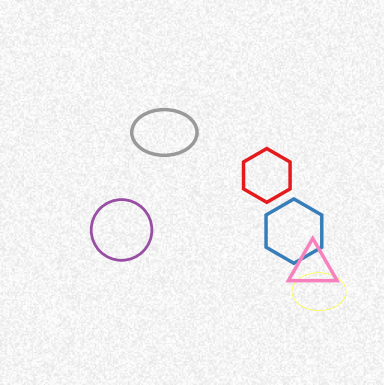[{"shape": "hexagon", "thickness": 2.5, "radius": 0.35, "center": [0.693, 0.544]}, {"shape": "hexagon", "thickness": 2.5, "radius": 0.42, "center": [0.763, 0.4]}, {"shape": "circle", "thickness": 2, "radius": 0.39, "center": [0.316, 0.403]}, {"shape": "oval", "thickness": 0.5, "radius": 0.35, "center": [0.828, 0.243]}, {"shape": "triangle", "thickness": 2.5, "radius": 0.37, "center": [0.812, 0.308]}, {"shape": "oval", "thickness": 2.5, "radius": 0.42, "center": [0.427, 0.656]}]